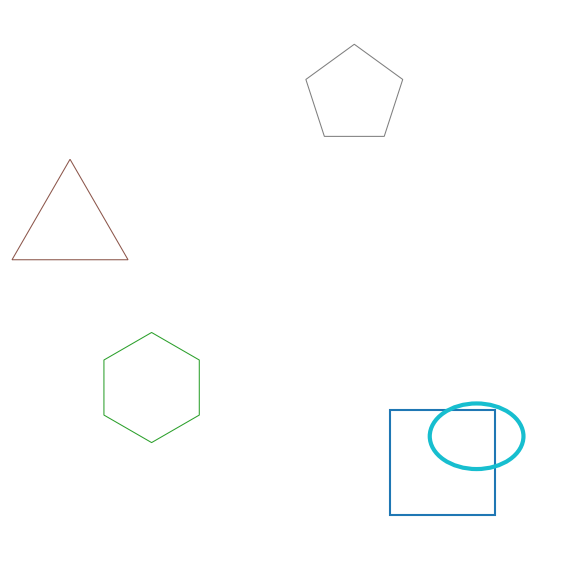[{"shape": "square", "thickness": 1, "radius": 0.45, "center": [0.766, 0.199]}, {"shape": "hexagon", "thickness": 0.5, "radius": 0.48, "center": [0.263, 0.328]}, {"shape": "triangle", "thickness": 0.5, "radius": 0.58, "center": [0.121, 0.607]}, {"shape": "pentagon", "thickness": 0.5, "radius": 0.44, "center": [0.614, 0.834]}, {"shape": "oval", "thickness": 2, "radius": 0.41, "center": [0.825, 0.244]}]